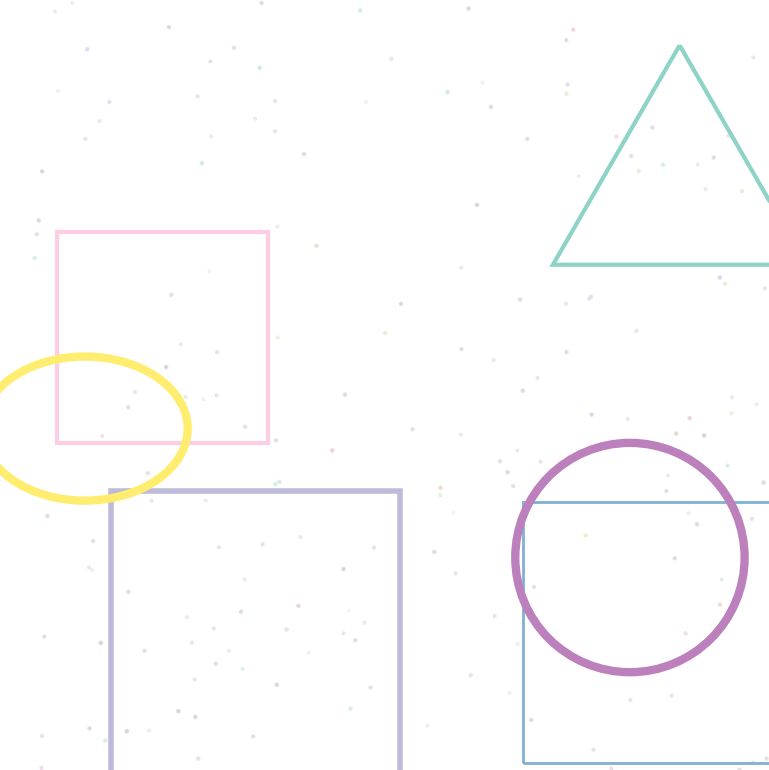[{"shape": "triangle", "thickness": 1.5, "radius": 0.95, "center": [0.883, 0.751]}, {"shape": "square", "thickness": 2, "radius": 0.94, "center": [0.332, 0.174]}, {"shape": "square", "thickness": 1, "radius": 0.85, "center": [0.849, 0.179]}, {"shape": "square", "thickness": 1.5, "radius": 0.69, "center": [0.211, 0.562]}, {"shape": "circle", "thickness": 3, "radius": 0.74, "center": [0.818, 0.276]}, {"shape": "oval", "thickness": 3, "radius": 0.67, "center": [0.11, 0.443]}]